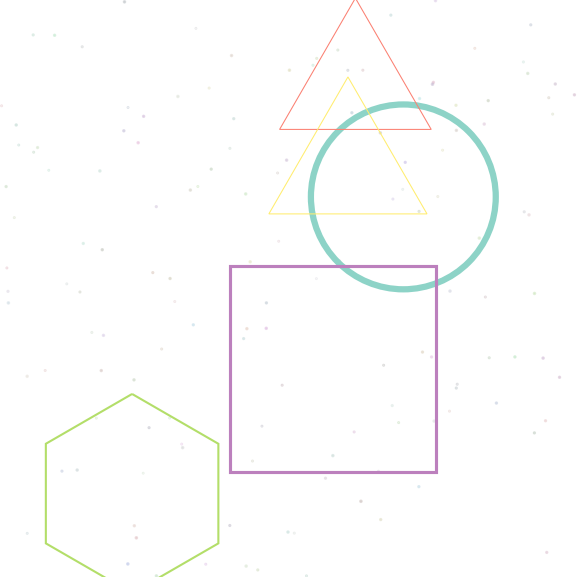[{"shape": "circle", "thickness": 3, "radius": 0.8, "center": [0.698, 0.658]}, {"shape": "triangle", "thickness": 0.5, "radius": 0.76, "center": [0.615, 0.851]}, {"shape": "hexagon", "thickness": 1, "radius": 0.86, "center": [0.229, 0.144]}, {"shape": "square", "thickness": 1.5, "radius": 0.89, "center": [0.577, 0.36]}, {"shape": "triangle", "thickness": 0.5, "radius": 0.79, "center": [0.602, 0.708]}]